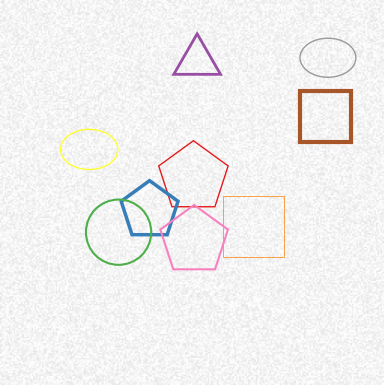[{"shape": "pentagon", "thickness": 1, "radius": 0.47, "center": [0.502, 0.54]}, {"shape": "pentagon", "thickness": 2.5, "radius": 0.39, "center": [0.389, 0.453]}, {"shape": "circle", "thickness": 1.5, "radius": 0.42, "center": [0.308, 0.397]}, {"shape": "triangle", "thickness": 2, "radius": 0.35, "center": [0.512, 0.842]}, {"shape": "square", "thickness": 0.5, "radius": 0.4, "center": [0.657, 0.412]}, {"shape": "oval", "thickness": 1, "radius": 0.37, "center": [0.232, 0.612]}, {"shape": "square", "thickness": 3, "radius": 0.33, "center": [0.845, 0.697]}, {"shape": "pentagon", "thickness": 1.5, "radius": 0.46, "center": [0.504, 0.375]}, {"shape": "oval", "thickness": 1, "radius": 0.36, "center": [0.852, 0.85]}]